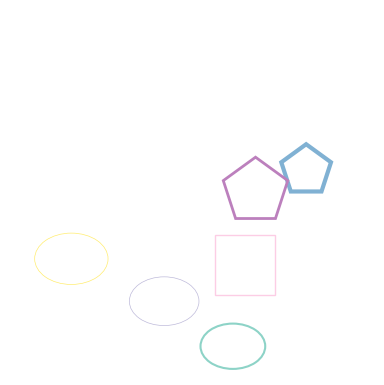[{"shape": "oval", "thickness": 1.5, "radius": 0.42, "center": [0.605, 0.101]}, {"shape": "oval", "thickness": 0.5, "radius": 0.45, "center": [0.426, 0.218]}, {"shape": "pentagon", "thickness": 3, "radius": 0.34, "center": [0.795, 0.558]}, {"shape": "square", "thickness": 1, "radius": 0.39, "center": [0.636, 0.311]}, {"shape": "pentagon", "thickness": 2, "radius": 0.44, "center": [0.664, 0.504]}, {"shape": "oval", "thickness": 0.5, "radius": 0.48, "center": [0.185, 0.328]}]